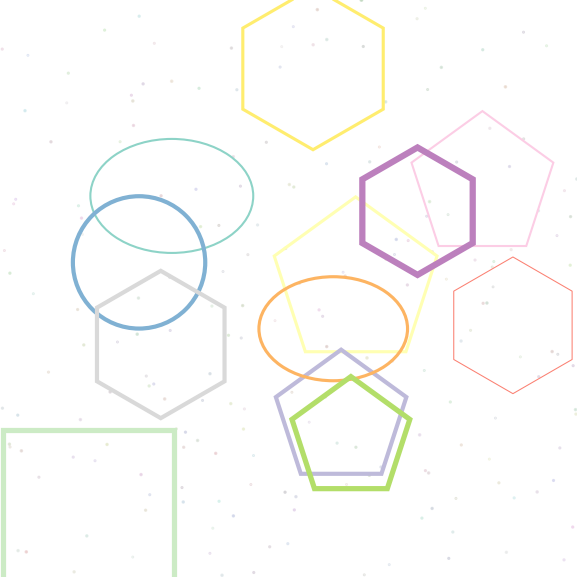[{"shape": "oval", "thickness": 1, "radius": 0.71, "center": [0.298, 0.66]}, {"shape": "pentagon", "thickness": 1.5, "radius": 0.74, "center": [0.616, 0.51]}, {"shape": "pentagon", "thickness": 2, "radius": 0.59, "center": [0.591, 0.275]}, {"shape": "hexagon", "thickness": 0.5, "radius": 0.59, "center": [0.888, 0.436]}, {"shape": "circle", "thickness": 2, "radius": 0.57, "center": [0.241, 0.545]}, {"shape": "oval", "thickness": 1.5, "radius": 0.64, "center": [0.577, 0.43]}, {"shape": "pentagon", "thickness": 2.5, "radius": 0.54, "center": [0.608, 0.24]}, {"shape": "pentagon", "thickness": 1, "radius": 0.65, "center": [0.835, 0.678]}, {"shape": "hexagon", "thickness": 2, "radius": 0.64, "center": [0.278, 0.403]}, {"shape": "hexagon", "thickness": 3, "radius": 0.55, "center": [0.723, 0.633]}, {"shape": "square", "thickness": 2.5, "radius": 0.74, "center": [0.154, 0.107]}, {"shape": "hexagon", "thickness": 1.5, "radius": 0.7, "center": [0.542, 0.88]}]